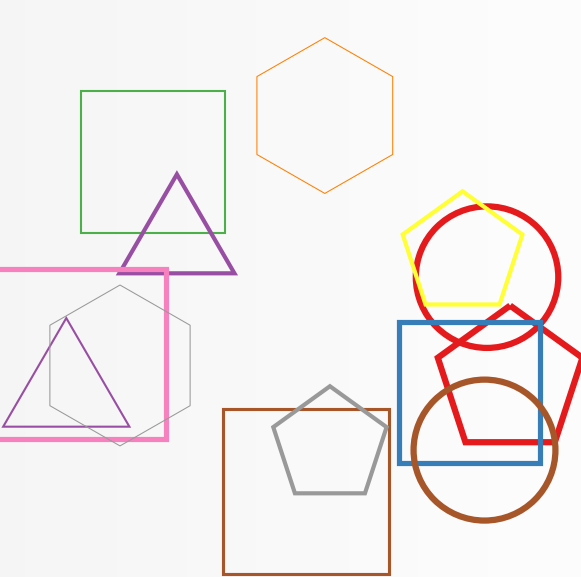[{"shape": "circle", "thickness": 3, "radius": 0.61, "center": [0.838, 0.519]}, {"shape": "pentagon", "thickness": 3, "radius": 0.65, "center": [0.878, 0.339]}, {"shape": "square", "thickness": 2.5, "radius": 0.61, "center": [0.808, 0.32]}, {"shape": "square", "thickness": 1, "radius": 0.62, "center": [0.263, 0.718]}, {"shape": "triangle", "thickness": 1, "radius": 0.63, "center": [0.114, 0.323]}, {"shape": "triangle", "thickness": 2, "radius": 0.57, "center": [0.304, 0.583]}, {"shape": "hexagon", "thickness": 0.5, "radius": 0.67, "center": [0.559, 0.799]}, {"shape": "pentagon", "thickness": 2, "radius": 0.54, "center": [0.796, 0.56]}, {"shape": "square", "thickness": 1.5, "radius": 0.72, "center": [0.527, 0.148]}, {"shape": "circle", "thickness": 3, "radius": 0.61, "center": [0.834, 0.22]}, {"shape": "square", "thickness": 2.5, "radius": 0.74, "center": [0.138, 0.387]}, {"shape": "pentagon", "thickness": 2, "radius": 0.51, "center": [0.568, 0.228]}, {"shape": "hexagon", "thickness": 0.5, "radius": 0.7, "center": [0.206, 0.366]}]